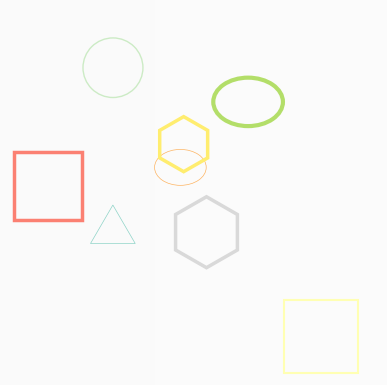[{"shape": "triangle", "thickness": 0.5, "radius": 0.33, "center": [0.291, 0.401]}, {"shape": "square", "thickness": 1.5, "radius": 0.47, "center": [0.828, 0.126]}, {"shape": "square", "thickness": 2.5, "radius": 0.44, "center": [0.125, 0.517]}, {"shape": "oval", "thickness": 0.5, "radius": 0.33, "center": [0.466, 0.565]}, {"shape": "oval", "thickness": 3, "radius": 0.45, "center": [0.64, 0.735]}, {"shape": "hexagon", "thickness": 2.5, "radius": 0.46, "center": [0.533, 0.397]}, {"shape": "circle", "thickness": 1, "radius": 0.39, "center": [0.292, 0.824]}, {"shape": "hexagon", "thickness": 2.5, "radius": 0.36, "center": [0.474, 0.626]}]